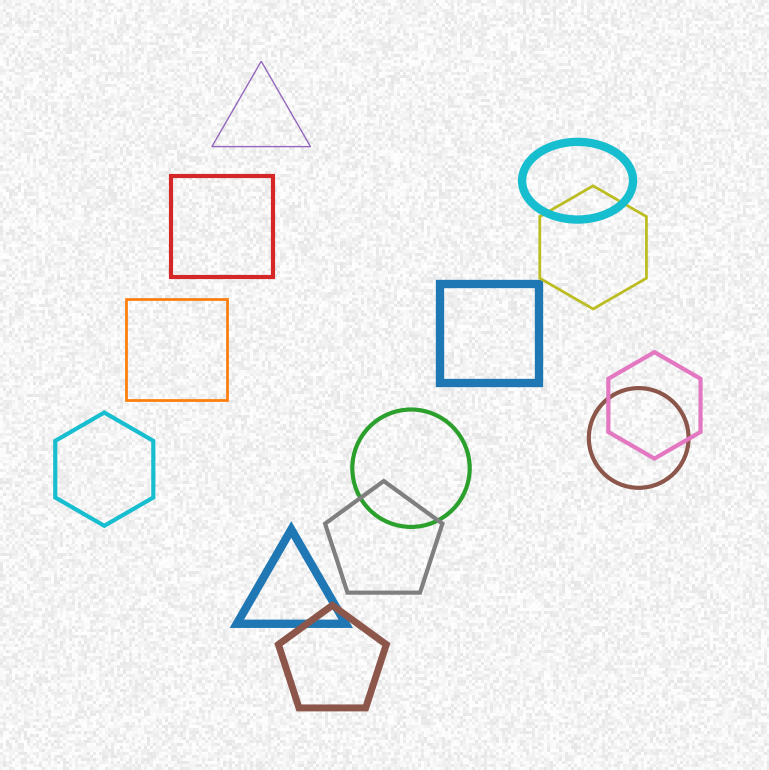[{"shape": "square", "thickness": 3, "radius": 0.32, "center": [0.636, 0.567]}, {"shape": "triangle", "thickness": 3, "radius": 0.41, "center": [0.378, 0.231]}, {"shape": "square", "thickness": 1, "radius": 0.33, "center": [0.229, 0.546]}, {"shape": "circle", "thickness": 1.5, "radius": 0.38, "center": [0.534, 0.392]}, {"shape": "square", "thickness": 1.5, "radius": 0.33, "center": [0.288, 0.706]}, {"shape": "triangle", "thickness": 0.5, "radius": 0.37, "center": [0.339, 0.847]}, {"shape": "pentagon", "thickness": 2.5, "radius": 0.37, "center": [0.432, 0.14]}, {"shape": "circle", "thickness": 1.5, "radius": 0.32, "center": [0.829, 0.431]}, {"shape": "hexagon", "thickness": 1.5, "radius": 0.35, "center": [0.85, 0.474]}, {"shape": "pentagon", "thickness": 1.5, "radius": 0.4, "center": [0.498, 0.295]}, {"shape": "hexagon", "thickness": 1, "radius": 0.4, "center": [0.77, 0.679]}, {"shape": "oval", "thickness": 3, "radius": 0.36, "center": [0.75, 0.765]}, {"shape": "hexagon", "thickness": 1.5, "radius": 0.37, "center": [0.135, 0.391]}]